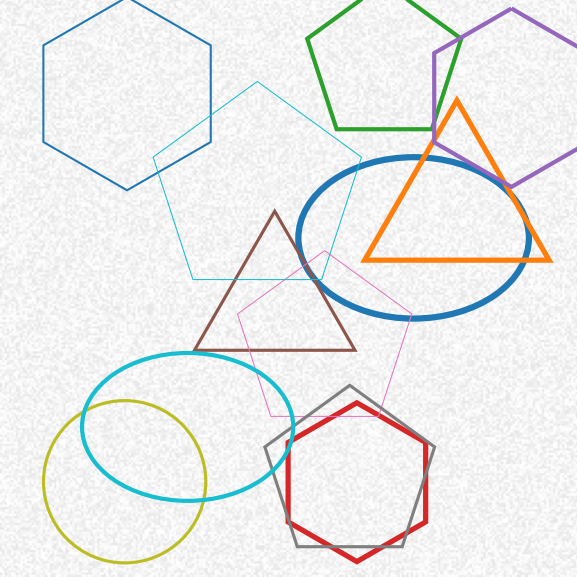[{"shape": "hexagon", "thickness": 1, "radius": 0.84, "center": [0.22, 0.837]}, {"shape": "oval", "thickness": 3, "radius": 1.0, "center": [0.716, 0.587]}, {"shape": "triangle", "thickness": 2.5, "radius": 0.92, "center": [0.791, 0.641]}, {"shape": "pentagon", "thickness": 2, "radius": 0.7, "center": [0.665, 0.889]}, {"shape": "hexagon", "thickness": 2.5, "radius": 0.69, "center": [0.618, 0.164]}, {"shape": "hexagon", "thickness": 2, "radius": 0.77, "center": [0.886, 0.83]}, {"shape": "triangle", "thickness": 1.5, "radius": 0.8, "center": [0.476, 0.473]}, {"shape": "pentagon", "thickness": 0.5, "radius": 0.79, "center": [0.562, 0.406]}, {"shape": "pentagon", "thickness": 1.5, "radius": 0.77, "center": [0.606, 0.177]}, {"shape": "circle", "thickness": 1.5, "radius": 0.7, "center": [0.216, 0.165]}, {"shape": "pentagon", "thickness": 0.5, "radius": 0.95, "center": [0.446, 0.668]}, {"shape": "oval", "thickness": 2, "radius": 0.91, "center": [0.325, 0.26]}]